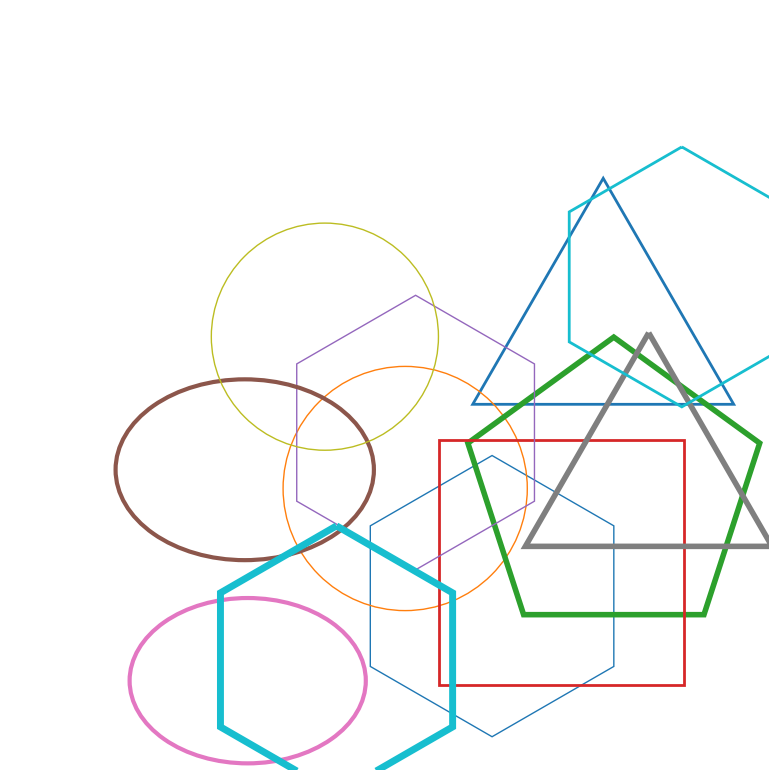[{"shape": "hexagon", "thickness": 0.5, "radius": 0.91, "center": [0.639, 0.226]}, {"shape": "triangle", "thickness": 1, "radius": 0.98, "center": [0.783, 0.573]}, {"shape": "circle", "thickness": 0.5, "radius": 0.79, "center": [0.526, 0.366]}, {"shape": "pentagon", "thickness": 2, "radius": 1.0, "center": [0.797, 0.363]}, {"shape": "square", "thickness": 1, "radius": 0.8, "center": [0.729, 0.269]}, {"shape": "hexagon", "thickness": 0.5, "radius": 0.89, "center": [0.54, 0.438]}, {"shape": "oval", "thickness": 1.5, "radius": 0.84, "center": [0.318, 0.39]}, {"shape": "oval", "thickness": 1.5, "radius": 0.77, "center": [0.322, 0.116]}, {"shape": "triangle", "thickness": 2, "radius": 0.92, "center": [0.842, 0.383]}, {"shape": "circle", "thickness": 0.5, "radius": 0.74, "center": [0.422, 0.563]}, {"shape": "hexagon", "thickness": 2.5, "radius": 0.87, "center": [0.437, 0.143]}, {"shape": "hexagon", "thickness": 1, "radius": 0.84, "center": [0.885, 0.64]}]